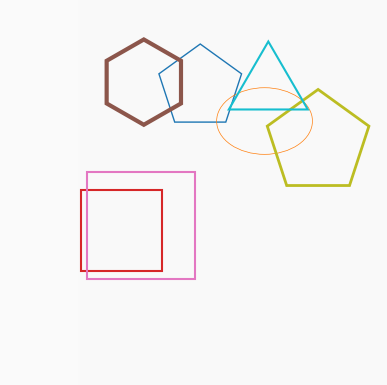[{"shape": "pentagon", "thickness": 1, "radius": 0.56, "center": [0.517, 0.774]}, {"shape": "oval", "thickness": 0.5, "radius": 0.62, "center": [0.683, 0.686]}, {"shape": "square", "thickness": 1.5, "radius": 0.53, "center": [0.314, 0.402]}, {"shape": "hexagon", "thickness": 3, "radius": 0.55, "center": [0.371, 0.787]}, {"shape": "square", "thickness": 1.5, "radius": 0.7, "center": [0.363, 0.414]}, {"shape": "pentagon", "thickness": 2, "radius": 0.69, "center": [0.821, 0.63]}, {"shape": "triangle", "thickness": 1.5, "radius": 0.59, "center": [0.692, 0.774]}]